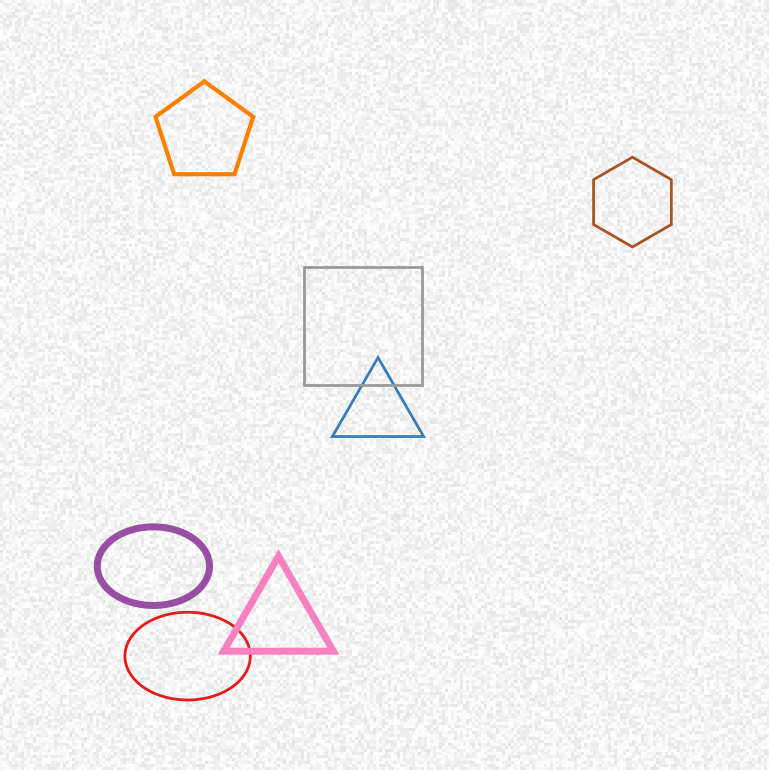[{"shape": "oval", "thickness": 1, "radius": 0.41, "center": [0.244, 0.148]}, {"shape": "triangle", "thickness": 1, "radius": 0.34, "center": [0.491, 0.467]}, {"shape": "oval", "thickness": 2.5, "radius": 0.36, "center": [0.199, 0.265]}, {"shape": "pentagon", "thickness": 1.5, "radius": 0.33, "center": [0.265, 0.828]}, {"shape": "hexagon", "thickness": 1, "radius": 0.29, "center": [0.821, 0.738]}, {"shape": "triangle", "thickness": 2.5, "radius": 0.41, "center": [0.362, 0.195]}, {"shape": "square", "thickness": 1, "radius": 0.38, "center": [0.471, 0.577]}]